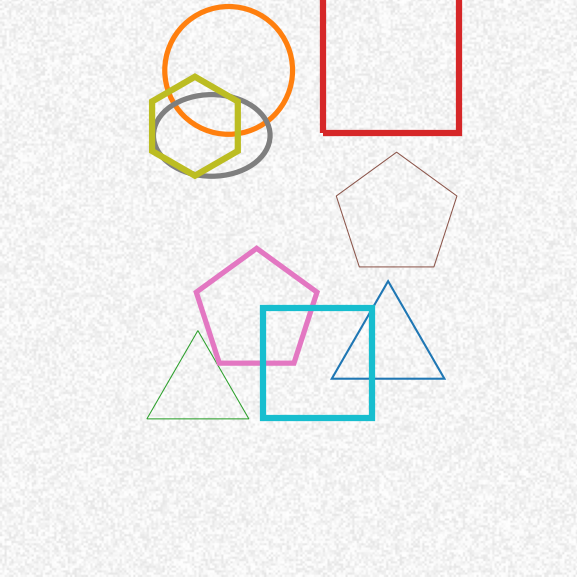[{"shape": "triangle", "thickness": 1, "radius": 0.56, "center": [0.672, 0.4]}, {"shape": "circle", "thickness": 2.5, "radius": 0.55, "center": [0.396, 0.877]}, {"shape": "triangle", "thickness": 0.5, "radius": 0.51, "center": [0.343, 0.325]}, {"shape": "square", "thickness": 3, "radius": 0.59, "center": [0.677, 0.886]}, {"shape": "pentagon", "thickness": 0.5, "radius": 0.55, "center": [0.687, 0.626]}, {"shape": "pentagon", "thickness": 2.5, "radius": 0.55, "center": [0.444, 0.459]}, {"shape": "oval", "thickness": 2.5, "radius": 0.5, "center": [0.367, 0.765]}, {"shape": "hexagon", "thickness": 3, "radius": 0.43, "center": [0.338, 0.781]}, {"shape": "square", "thickness": 3, "radius": 0.48, "center": [0.55, 0.371]}]